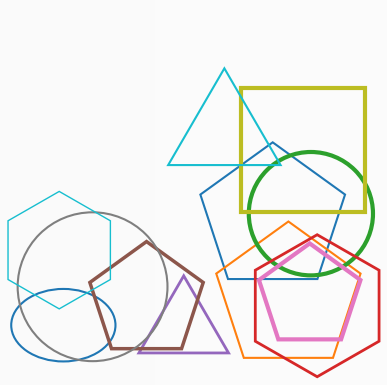[{"shape": "oval", "thickness": 1.5, "radius": 0.67, "center": [0.163, 0.155]}, {"shape": "pentagon", "thickness": 1.5, "radius": 0.98, "center": [0.704, 0.434]}, {"shape": "pentagon", "thickness": 1.5, "radius": 0.98, "center": [0.744, 0.229]}, {"shape": "circle", "thickness": 3, "radius": 0.8, "center": [0.802, 0.445]}, {"shape": "hexagon", "thickness": 2, "radius": 0.92, "center": [0.819, 0.206]}, {"shape": "triangle", "thickness": 2, "radius": 0.67, "center": [0.474, 0.15]}, {"shape": "pentagon", "thickness": 2.5, "radius": 0.77, "center": [0.378, 0.219]}, {"shape": "pentagon", "thickness": 3, "radius": 0.69, "center": [0.799, 0.23]}, {"shape": "circle", "thickness": 1.5, "radius": 0.97, "center": [0.239, 0.255]}, {"shape": "square", "thickness": 3, "radius": 0.8, "center": [0.782, 0.61]}, {"shape": "triangle", "thickness": 1.5, "radius": 0.84, "center": [0.579, 0.655]}, {"shape": "hexagon", "thickness": 1, "radius": 0.76, "center": [0.153, 0.35]}]